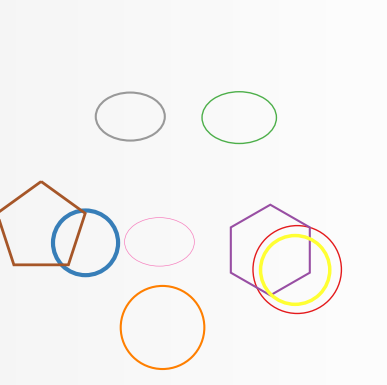[{"shape": "circle", "thickness": 1, "radius": 0.57, "center": [0.767, 0.3]}, {"shape": "circle", "thickness": 3, "radius": 0.42, "center": [0.221, 0.369]}, {"shape": "oval", "thickness": 1, "radius": 0.48, "center": [0.617, 0.695]}, {"shape": "hexagon", "thickness": 1.5, "radius": 0.59, "center": [0.698, 0.351]}, {"shape": "circle", "thickness": 1.5, "radius": 0.54, "center": [0.419, 0.149]}, {"shape": "circle", "thickness": 2.5, "radius": 0.45, "center": [0.762, 0.299]}, {"shape": "pentagon", "thickness": 2, "radius": 0.6, "center": [0.106, 0.409]}, {"shape": "oval", "thickness": 0.5, "radius": 0.45, "center": [0.412, 0.372]}, {"shape": "oval", "thickness": 1.5, "radius": 0.45, "center": [0.336, 0.697]}]